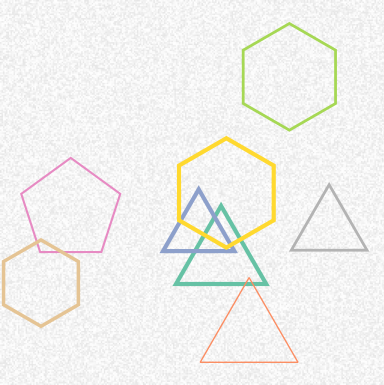[{"shape": "triangle", "thickness": 3, "radius": 0.68, "center": [0.574, 0.33]}, {"shape": "triangle", "thickness": 1, "radius": 0.73, "center": [0.647, 0.132]}, {"shape": "triangle", "thickness": 3, "radius": 0.53, "center": [0.516, 0.401]}, {"shape": "pentagon", "thickness": 1.5, "radius": 0.68, "center": [0.184, 0.455]}, {"shape": "hexagon", "thickness": 2, "radius": 0.69, "center": [0.752, 0.8]}, {"shape": "hexagon", "thickness": 3, "radius": 0.71, "center": [0.588, 0.499]}, {"shape": "hexagon", "thickness": 2.5, "radius": 0.56, "center": [0.106, 0.265]}, {"shape": "triangle", "thickness": 2, "radius": 0.57, "center": [0.855, 0.407]}]